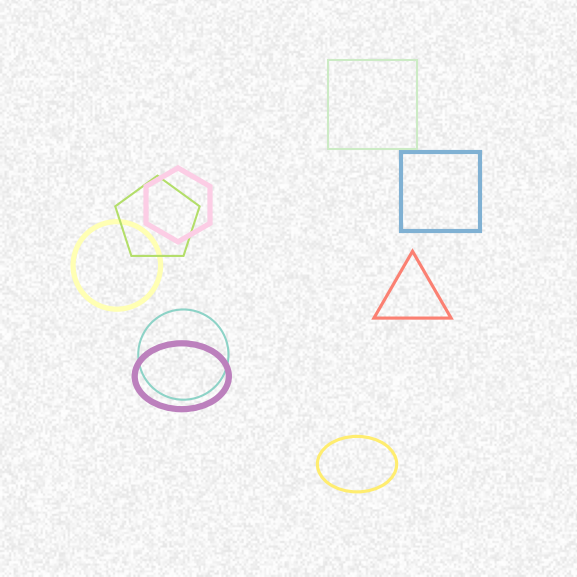[{"shape": "circle", "thickness": 1, "radius": 0.39, "center": [0.318, 0.385]}, {"shape": "circle", "thickness": 2.5, "radius": 0.38, "center": [0.202, 0.54]}, {"shape": "triangle", "thickness": 1.5, "radius": 0.39, "center": [0.714, 0.487]}, {"shape": "square", "thickness": 2, "radius": 0.34, "center": [0.763, 0.668]}, {"shape": "pentagon", "thickness": 1, "radius": 0.38, "center": [0.273, 0.618]}, {"shape": "hexagon", "thickness": 2.5, "radius": 0.32, "center": [0.308, 0.644]}, {"shape": "oval", "thickness": 3, "radius": 0.41, "center": [0.315, 0.348]}, {"shape": "square", "thickness": 1, "radius": 0.38, "center": [0.645, 0.819]}, {"shape": "oval", "thickness": 1.5, "radius": 0.34, "center": [0.618, 0.195]}]